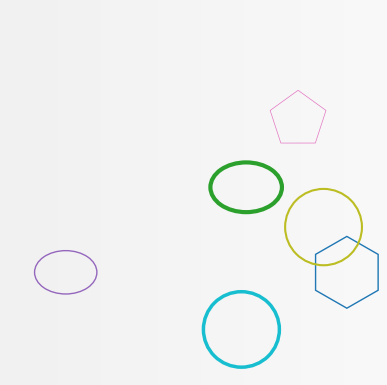[{"shape": "hexagon", "thickness": 1, "radius": 0.47, "center": [0.895, 0.293]}, {"shape": "oval", "thickness": 3, "radius": 0.46, "center": [0.635, 0.514]}, {"shape": "oval", "thickness": 1, "radius": 0.4, "center": [0.17, 0.293]}, {"shape": "pentagon", "thickness": 0.5, "radius": 0.38, "center": [0.769, 0.69]}, {"shape": "circle", "thickness": 1.5, "radius": 0.5, "center": [0.835, 0.41]}, {"shape": "circle", "thickness": 2.5, "radius": 0.49, "center": [0.623, 0.144]}]